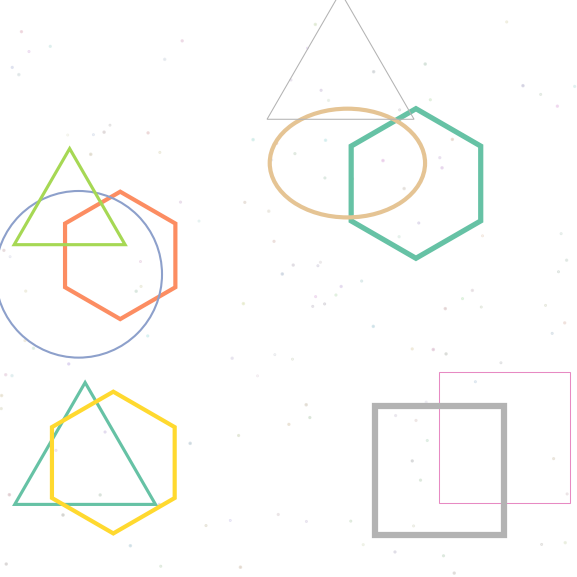[{"shape": "hexagon", "thickness": 2.5, "radius": 0.65, "center": [0.72, 0.681]}, {"shape": "triangle", "thickness": 1.5, "radius": 0.7, "center": [0.147, 0.196]}, {"shape": "hexagon", "thickness": 2, "radius": 0.55, "center": [0.208, 0.557]}, {"shape": "circle", "thickness": 1, "radius": 0.72, "center": [0.136, 0.524]}, {"shape": "square", "thickness": 0.5, "radius": 0.57, "center": [0.873, 0.241]}, {"shape": "triangle", "thickness": 1.5, "radius": 0.55, "center": [0.121, 0.631]}, {"shape": "hexagon", "thickness": 2, "radius": 0.61, "center": [0.196, 0.198]}, {"shape": "oval", "thickness": 2, "radius": 0.67, "center": [0.602, 0.717]}, {"shape": "triangle", "thickness": 0.5, "radius": 0.73, "center": [0.59, 0.866]}, {"shape": "square", "thickness": 3, "radius": 0.56, "center": [0.761, 0.184]}]